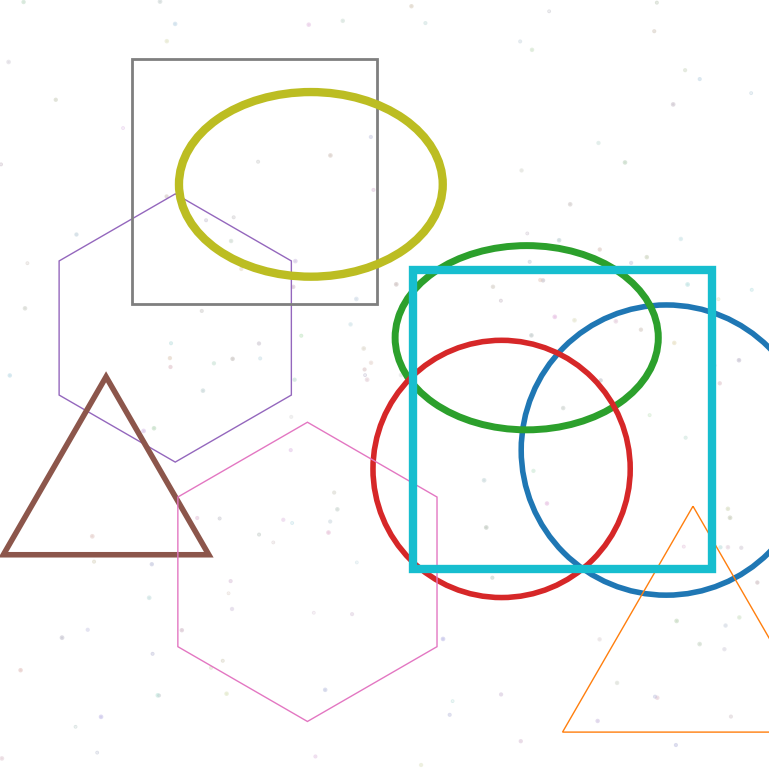[{"shape": "circle", "thickness": 2, "radius": 0.94, "center": [0.865, 0.416]}, {"shape": "triangle", "thickness": 0.5, "radius": 0.98, "center": [0.9, 0.147]}, {"shape": "oval", "thickness": 2.5, "radius": 0.85, "center": [0.684, 0.561]}, {"shape": "circle", "thickness": 2, "radius": 0.84, "center": [0.651, 0.391]}, {"shape": "hexagon", "thickness": 0.5, "radius": 0.87, "center": [0.228, 0.574]}, {"shape": "triangle", "thickness": 2, "radius": 0.77, "center": [0.138, 0.357]}, {"shape": "hexagon", "thickness": 0.5, "radius": 0.97, "center": [0.399, 0.257]}, {"shape": "square", "thickness": 1, "radius": 0.79, "center": [0.33, 0.764]}, {"shape": "oval", "thickness": 3, "radius": 0.86, "center": [0.404, 0.761]}, {"shape": "square", "thickness": 3, "radius": 0.97, "center": [0.73, 0.455]}]